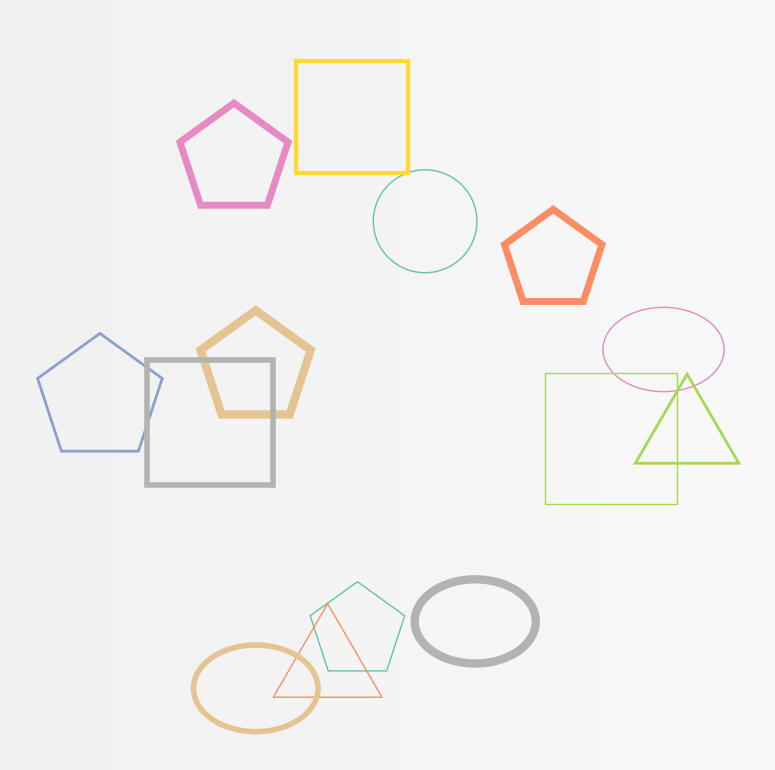[{"shape": "pentagon", "thickness": 0.5, "radius": 0.32, "center": [0.461, 0.18]}, {"shape": "circle", "thickness": 0.5, "radius": 0.33, "center": [0.549, 0.713]}, {"shape": "pentagon", "thickness": 2.5, "radius": 0.33, "center": [0.714, 0.662]}, {"shape": "triangle", "thickness": 0.5, "radius": 0.4, "center": [0.423, 0.135]}, {"shape": "pentagon", "thickness": 1, "radius": 0.42, "center": [0.129, 0.482]}, {"shape": "pentagon", "thickness": 2.5, "radius": 0.37, "center": [0.302, 0.793]}, {"shape": "oval", "thickness": 0.5, "radius": 0.39, "center": [0.856, 0.546]}, {"shape": "square", "thickness": 0.5, "radius": 0.43, "center": [0.788, 0.431]}, {"shape": "triangle", "thickness": 1, "radius": 0.39, "center": [0.887, 0.437]}, {"shape": "square", "thickness": 1.5, "radius": 0.36, "center": [0.455, 0.848]}, {"shape": "pentagon", "thickness": 3, "radius": 0.37, "center": [0.33, 0.522]}, {"shape": "oval", "thickness": 2, "radius": 0.4, "center": [0.33, 0.106]}, {"shape": "oval", "thickness": 3, "radius": 0.39, "center": [0.613, 0.193]}, {"shape": "square", "thickness": 2, "radius": 0.41, "center": [0.271, 0.452]}]